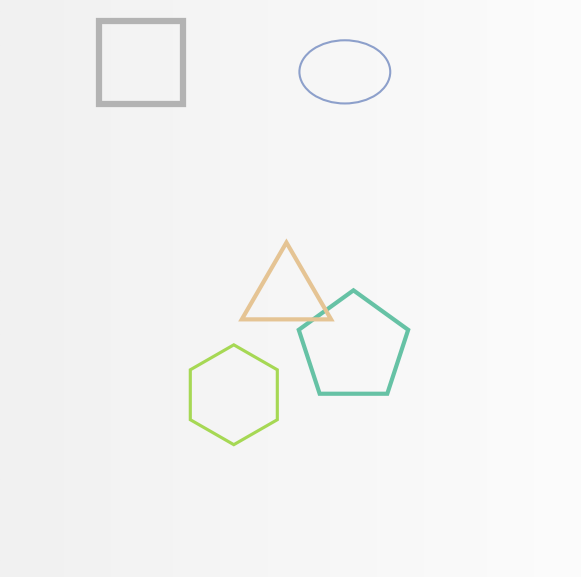[{"shape": "pentagon", "thickness": 2, "radius": 0.49, "center": [0.608, 0.397]}, {"shape": "oval", "thickness": 1, "radius": 0.39, "center": [0.593, 0.875]}, {"shape": "hexagon", "thickness": 1.5, "radius": 0.43, "center": [0.402, 0.316]}, {"shape": "triangle", "thickness": 2, "radius": 0.44, "center": [0.493, 0.49]}, {"shape": "square", "thickness": 3, "radius": 0.36, "center": [0.242, 0.891]}]